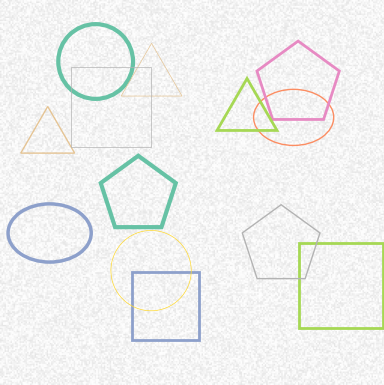[{"shape": "circle", "thickness": 3, "radius": 0.49, "center": [0.248, 0.84]}, {"shape": "pentagon", "thickness": 3, "radius": 0.51, "center": [0.359, 0.493]}, {"shape": "oval", "thickness": 1, "radius": 0.52, "center": [0.763, 0.695]}, {"shape": "square", "thickness": 2, "radius": 0.44, "center": [0.43, 0.205]}, {"shape": "oval", "thickness": 2.5, "radius": 0.54, "center": [0.129, 0.395]}, {"shape": "pentagon", "thickness": 2, "radius": 0.56, "center": [0.774, 0.781]}, {"shape": "triangle", "thickness": 2, "radius": 0.45, "center": [0.642, 0.706]}, {"shape": "square", "thickness": 2, "radius": 0.55, "center": [0.886, 0.258]}, {"shape": "circle", "thickness": 0.5, "radius": 0.52, "center": [0.392, 0.297]}, {"shape": "triangle", "thickness": 1, "radius": 0.4, "center": [0.124, 0.643]}, {"shape": "triangle", "thickness": 0.5, "radius": 0.46, "center": [0.394, 0.796]}, {"shape": "pentagon", "thickness": 1, "radius": 0.53, "center": [0.73, 0.362]}, {"shape": "square", "thickness": 0.5, "radius": 0.52, "center": [0.289, 0.721]}]